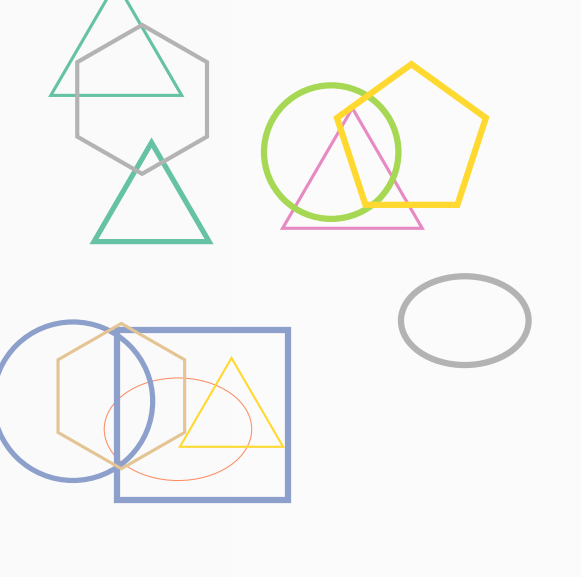[{"shape": "triangle", "thickness": 1.5, "radius": 0.65, "center": [0.2, 0.899]}, {"shape": "triangle", "thickness": 2.5, "radius": 0.57, "center": [0.261, 0.638]}, {"shape": "oval", "thickness": 0.5, "radius": 0.63, "center": [0.306, 0.256]}, {"shape": "square", "thickness": 3, "radius": 0.73, "center": [0.349, 0.28]}, {"shape": "circle", "thickness": 2.5, "radius": 0.69, "center": [0.125, 0.304]}, {"shape": "triangle", "thickness": 1.5, "radius": 0.69, "center": [0.606, 0.673]}, {"shape": "circle", "thickness": 3, "radius": 0.58, "center": [0.57, 0.736]}, {"shape": "pentagon", "thickness": 3, "radius": 0.67, "center": [0.708, 0.753]}, {"shape": "triangle", "thickness": 1, "radius": 0.51, "center": [0.398, 0.277]}, {"shape": "hexagon", "thickness": 1.5, "radius": 0.63, "center": [0.209, 0.313]}, {"shape": "oval", "thickness": 3, "radius": 0.55, "center": [0.8, 0.444]}, {"shape": "hexagon", "thickness": 2, "radius": 0.64, "center": [0.245, 0.827]}]